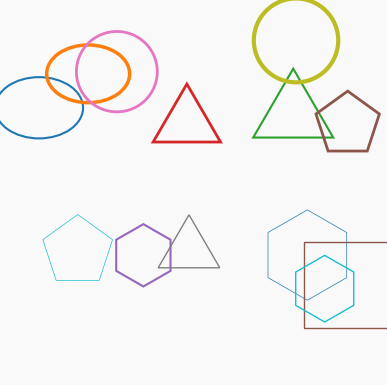[{"shape": "hexagon", "thickness": 0.5, "radius": 0.59, "center": [0.793, 0.338]}, {"shape": "oval", "thickness": 1.5, "radius": 0.57, "center": [0.101, 0.72]}, {"shape": "oval", "thickness": 2.5, "radius": 0.54, "center": [0.228, 0.808]}, {"shape": "triangle", "thickness": 1.5, "radius": 0.6, "center": [0.757, 0.702]}, {"shape": "triangle", "thickness": 2, "radius": 0.5, "center": [0.482, 0.681]}, {"shape": "hexagon", "thickness": 1.5, "radius": 0.4, "center": [0.37, 0.337]}, {"shape": "square", "thickness": 1, "radius": 0.56, "center": [0.896, 0.26]}, {"shape": "pentagon", "thickness": 2, "radius": 0.43, "center": [0.897, 0.677]}, {"shape": "circle", "thickness": 2, "radius": 0.52, "center": [0.302, 0.814]}, {"shape": "triangle", "thickness": 1, "radius": 0.46, "center": [0.488, 0.35]}, {"shape": "circle", "thickness": 3, "radius": 0.54, "center": [0.764, 0.895]}, {"shape": "pentagon", "thickness": 0.5, "radius": 0.47, "center": [0.201, 0.348]}, {"shape": "hexagon", "thickness": 1, "radius": 0.43, "center": [0.838, 0.25]}]